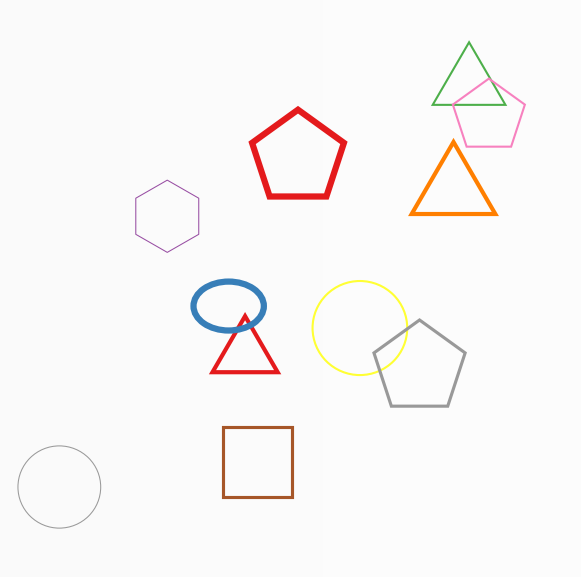[{"shape": "pentagon", "thickness": 3, "radius": 0.42, "center": [0.513, 0.726]}, {"shape": "triangle", "thickness": 2, "radius": 0.32, "center": [0.422, 0.387]}, {"shape": "oval", "thickness": 3, "radius": 0.3, "center": [0.393, 0.469]}, {"shape": "triangle", "thickness": 1, "radius": 0.36, "center": [0.807, 0.854]}, {"shape": "hexagon", "thickness": 0.5, "radius": 0.31, "center": [0.288, 0.625]}, {"shape": "triangle", "thickness": 2, "radius": 0.42, "center": [0.78, 0.67]}, {"shape": "circle", "thickness": 1, "radius": 0.41, "center": [0.619, 0.431]}, {"shape": "square", "thickness": 1.5, "radius": 0.3, "center": [0.443, 0.199]}, {"shape": "pentagon", "thickness": 1, "radius": 0.33, "center": [0.841, 0.798]}, {"shape": "circle", "thickness": 0.5, "radius": 0.36, "center": [0.102, 0.156]}, {"shape": "pentagon", "thickness": 1.5, "radius": 0.41, "center": [0.722, 0.363]}]